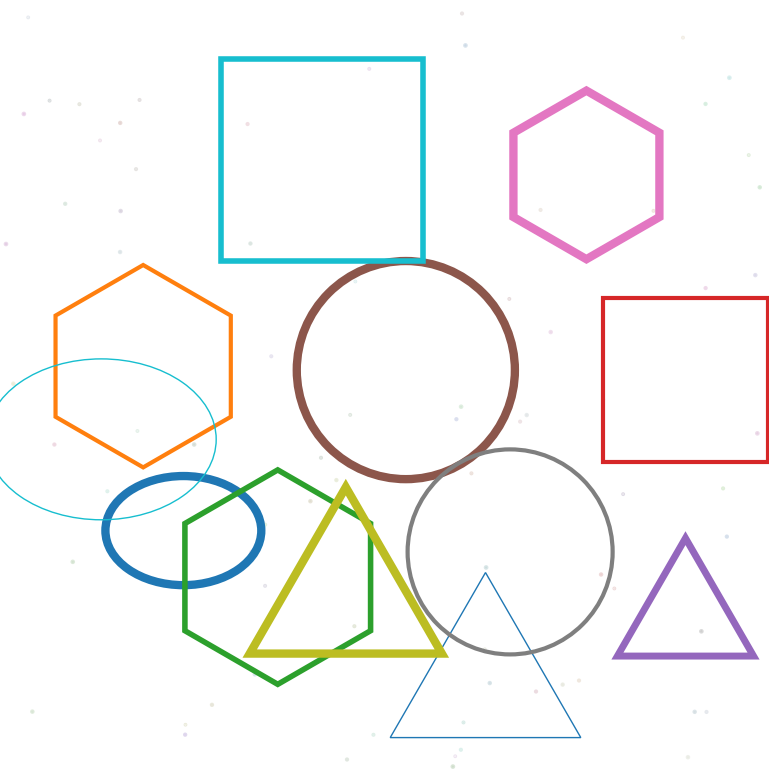[{"shape": "triangle", "thickness": 0.5, "radius": 0.71, "center": [0.631, 0.114]}, {"shape": "oval", "thickness": 3, "radius": 0.51, "center": [0.238, 0.311]}, {"shape": "hexagon", "thickness": 1.5, "radius": 0.66, "center": [0.186, 0.524]}, {"shape": "hexagon", "thickness": 2, "radius": 0.7, "center": [0.361, 0.25]}, {"shape": "square", "thickness": 1.5, "radius": 0.53, "center": [0.89, 0.507]}, {"shape": "triangle", "thickness": 2.5, "radius": 0.51, "center": [0.89, 0.199]}, {"shape": "circle", "thickness": 3, "radius": 0.71, "center": [0.527, 0.519]}, {"shape": "hexagon", "thickness": 3, "radius": 0.55, "center": [0.762, 0.773]}, {"shape": "circle", "thickness": 1.5, "radius": 0.67, "center": [0.662, 0.283]}, {"shape": "triangle", "thickness": 3, "radius": 0.72, "center": [0.449, 0.223]}, {"shape": "square", "thickness": 2, "radius": 0.66, "center": [0.418, 0.792]}, {"shape": "oval", "thickness": 0.5, "radius": 0.75, "center": [0.132, 0.429]}]